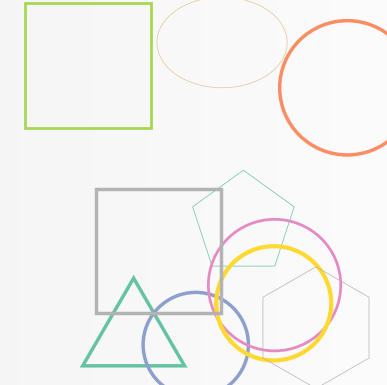[{"shape": "pentagon", "thickness": 0.5, "radius": 0.69, "center": [0.628, 0.42]}, {"shape": "triangle", "thickness": 2.5, "radius": 0.76, "center": [0.345, 0.126]}, {"shape": "circle", "thickness": 2.5, "radius": 0.87, "center": [0.896, 0.772]}, {"shape": "circle", "thickness": 2.5, "radius": 0.68, "center": [0.505, 0.105]}, {"shape": "circle", "thickness": 2, "radius": 0.85, "center": [0.709, 0.259]}, {"shape": "square", "thickness": 2, "radius": 0.81, "center": [0.227, 0.83]}, {"shape": "circle", "thickness": 3, "radius": 0.74, "center": [0.706, 0.212]}, {"shape": "oval", "thickness": 0.5, "radius": 0.84, "center": [0.573, 0.89]}, {"shape": "square", "thickness": 2.5, "radius": 0.81, "center": [0.41, 0.347]}, {"shape": "hexagon", "thickness": 0.5, "radius": 0.79, "center": [0.815, 0.149]}]